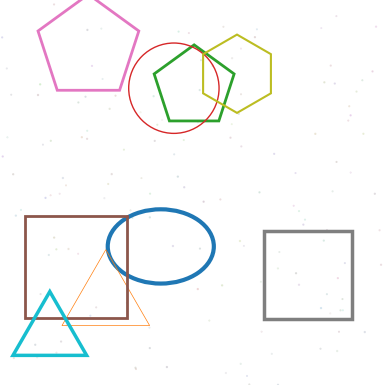[{"shape": "oval", "thickness": 3, "radius": 0.69, "center": [0.418, 0.36]}, {"shape": "triangle", "thickness": 0.5, "radius": 0.66, "center": [0.275, 0.22]}, {"shape": "pentagon", "thickness": 2, "radius": 0.55, "center": [0.504, 0.774]}, {"shape": "circle", "thickness": 1, "radius": 0.59, "center": [0.452, 0.771]}, {"shape": "square", "thickness": 2, "radius": 0.67, "center": [0.197, 0.306]}, {"shape": "pentagon", "thickness": 2, "radius": 0.69, "center": [0.23, 0.877]}, {"shape": "square", "thickness": 2.5, "radius": 0.57, "center": [0.801, 0.286]}, {"shape": "hexagon", "thickness": 1.5, "radius": 0.51, "center": [0.616, 0.808]}, {"shape": "triangle", "thickness": 2.5, "radius": 0.55, "center": [0.129, 0.132]}]